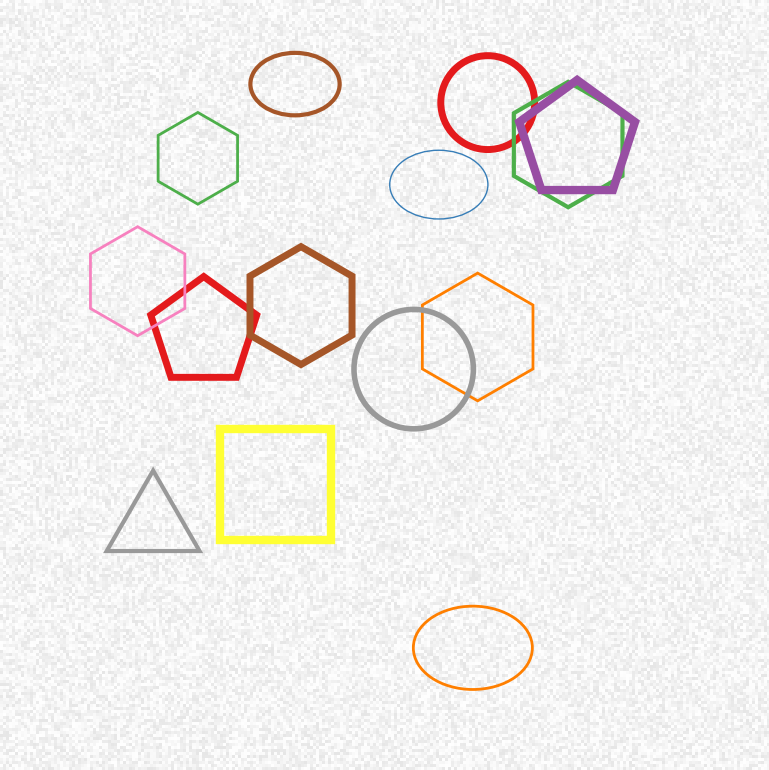[{"shape": "pentagon", "thickness": 2.5, "radius": 0.36, "center": [0.265, 0.568]}, {"shape": "circle", "thickness": 2.5, "radius": 0.3, "center": [0.633, 0.867]}, {"shape": "oval", "thickness": 0.5, "radius": 0.32, "center": [0.57, 0.76]}, {"shape": "hexagon", "thickness": 1.5, "radius": 0.41, "center": [0.738, 0.812]}, {"shape": "hexagon", "thickness": 1, "radius": 0.3, "center": [0.257, 0.794]}, {"shape": "pentagon", "thickness": 3, "radius": 0.4, "center": [0.75, 0.817]}, {"shape": "oval", "thickness": 1, "radius": 0.39, "center": [0.614, 0.159]}, {"shape": "hexagon", "thickness": 1, "radius": 0.41, "center": [0.62, 0.562]}, {"shape": "square", "thickness": 3, "radius": 0.36, "center": [0.357, 0.37]}, {"shape": "hexagon", "thickness": 2.5, "radius": 0.38, "center": [0.391, 0.603]}, {"shape": "oval", "thickness": 1.5, "radius": 0.29, "center": [0.383, 0.891]}, {"shape": "hexagon", "thickness": 1, "radius": 0.35, "center": [0.179, 0.635]}, {"shape": "circle", "thickness": 2, "radius": 0.39, "center": [0.537, 0.521]}, {"shape": "triangle", "thickness": 1.5, "radius": 0.35, "center": [0.199, 0.319]}]